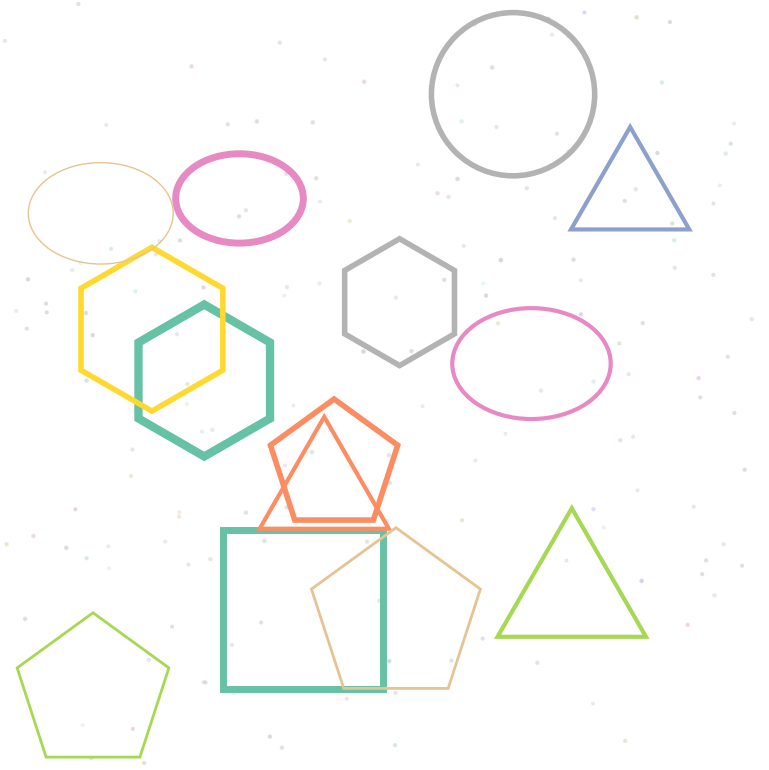[{"shape": "hexagon", "thickness": 3, "radius": 0.49, "center": [0.265, 0.506]}, {"shape": "square", "thickness": 2.5, "radius": 0.52, "center": [0.394, 0.208]}, {"shape": "triangle", "thickness": 1.5, "radius": 0.48, "center": [0.421, 0.362]}, {"shape": "pentagon", "thickness": 2, "radius": 0.43, "center": [0.434, 0.395]}, {"shape": "triangle", "thickness": 1.5, "radius": 0.44, "center": [0.818, 0.746]}, {"shape": "oval", "thickness": 1.5, "radius": 0.51, "center": [0.69, 0.528]}, {"shape": "oval", "thickness": 2.5, "radius": 0.41, "center": [0.311, 0.742]}, {"shape": "triangle", "thickness": 1.5, "radius": 0.56, "center": [0.743, 0.229]}, {"shape": "pentagon", "thickness": 1, "radius": 0.52, "center": [0.121, 0.101]}, {"shape": "hexagon", "thickness": 2, "radius": 0.53, "center": [0.197, 0.572]}, {"shape": "pentagon", "thickness": 1, "radius": 0.58, "center": [0.514, 0.199]}, {"shape": "oval", "thickness": 0.5, "radius": 0.47, "center": [0.131, 0.723]}, {"shape": "hexagon", "thickness": 2, "radius": 0.41, "center": [0.519, 0.608]}, {"shape": "circle", "thickness": 2, "radius": 0.53, "center": [0.666, 0.878]}]